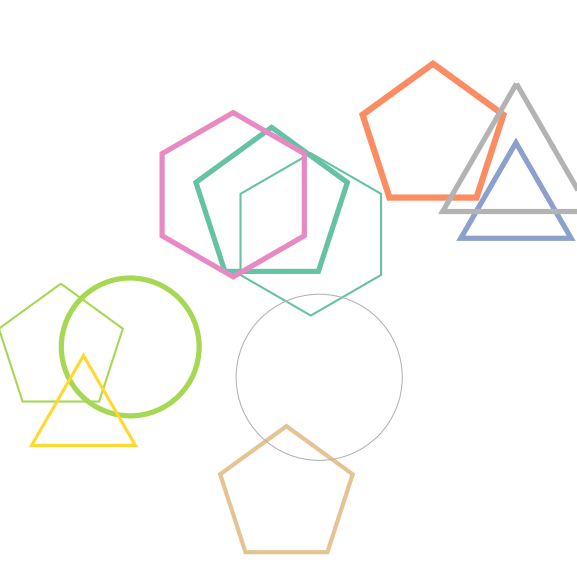[{"shape": "pentagon", "thickness": 2.5, "radius": 0.69, "center": [0.47, 0.641]}, {"shape": "hexagon", "thickness": 1, "radius": 0.7, "center": [0.538, 0.593]}, {"shape": "pentagon", "thickness": 3, "radius": 0.64, "center": [0.75, 0.761]}, {"shape": "triangle", "thickness": 2.5, "radius": 0.55, "center": [0.893, 0.642]}, {"shape": "hexagon", "thickness": 2.5, "radius": 0.71, "center": [0.404, 0.662]}, {"shape": "pentagon", "thickness": 1, "radius": 0.56, "center": [0.105, 0.395]}, {"shape": "circle", "thickness": 2.5, "radius": 0.6, "center": [0.226, 0.398]}, {"shape": "triangle", "thickness": 1.5, "radius": 0.52, "center": [0.145, 0.28]}, {"shape": "pentagon", "thickness": 2, "radius": 0.6, "center": [0.496, 0.141]}, {"shape": "triangle", "thickness": 2.5, "radius": 0.74, "center": [0.894, 0.707]}, {"shape": "circle", "thickness": 0.5, "radius": 0.72, "center": [0.553, 0.346]}]